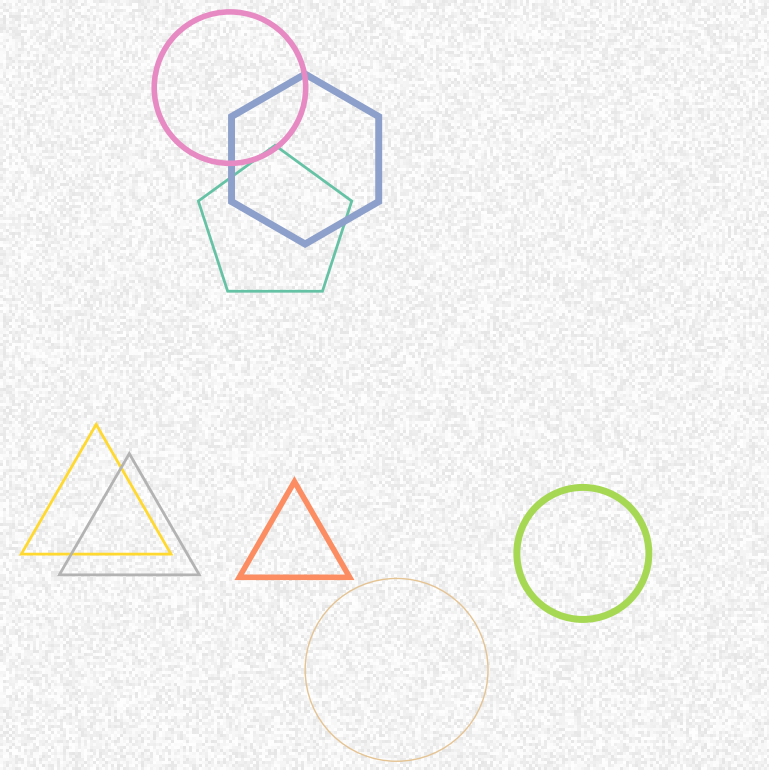[{"shape": "pentagon", "thickness": 1, "radius": 0.52, "center": [0.357, 0.706]}, {"shape": "triangle", "thickness": 2, "radius": 0.41, "center": [0.382, 0.292]}, {"shape": "hexagon", "thickness": 2.5, "radius": 0.55, "center": [0.396, 0.793]}, {"shape": "circle", "thickness": 2, "radius": 0.49, "center": [0.299, 0.886]}, {"shape": "circle", "thickness": 2.5, "radius": 0.43, "center": [0.757, 0.281]}, {"shape": "triangle", "thickness": 1, "radius": 0.56, "center": [0.125, 0.337]}, {"shape": "circle", "thickness": 0.5, "radius": 0.59, "center": [0.515, 0.13]}, {"shape": "triangle", "thickness": 1, "radius": 0.52, "center": [0.168, 0.306]}]